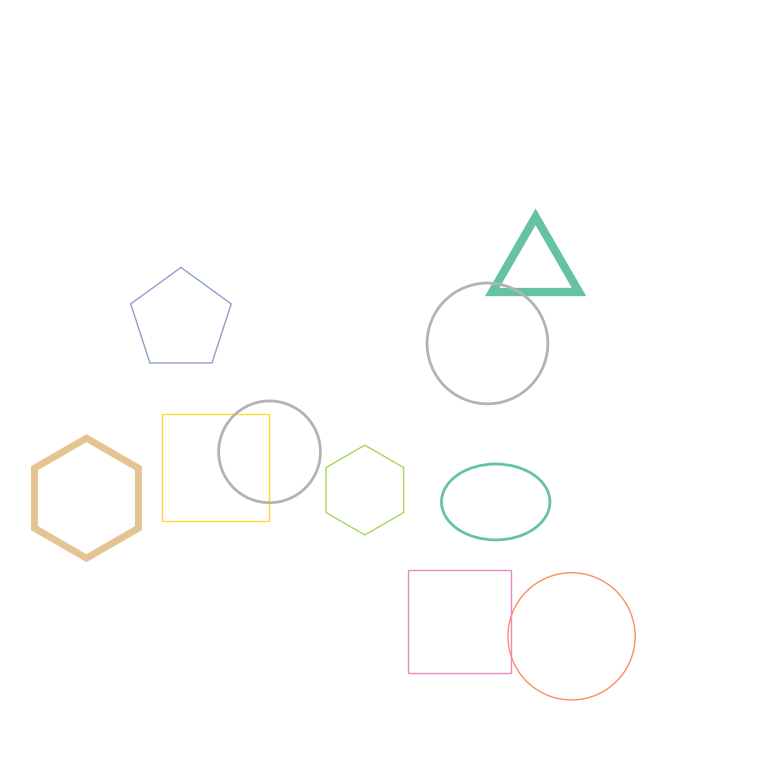[{"shape": "triangle", "thickness": 3, "radius": 0.33, "center": [0.696, 0.653]}, {"shape": "oval", "thickness": 1, "radius": 0.35, "center": [0.644, 0.348]}, {"shape": "circle", "thickness": 0.5, "radius": 0.41, "center": [0.742, 0.174]}, {"shape": "pentagon", "thickness": 0.5, "radius": 0.34, "center": [0.235, 0.584]}, {"shape": "square", "thickness": 0.5, "radius": 0.34, "center": [0.596, 0.193]}, {"shape": "hexagon", "thickness": 0.5, "radius": 0.29, "center": [0.474, 0.364]}, {"shape": "square", "thickness": 0.5, "radius": 0.35, "center": [0.28, 0.393]}, {"shape": "hexagon", "thickness": 2.5, "radius": 0.39, "center": [0.112, 0.353]}, {"shape": "circle", "thickness": 1, "radius": 0.39, "center": [0.633, 0.554]}, {"shape": "circle", "thickness": 1, "radius": 0.33, "center": [0.35, 0.413]}]